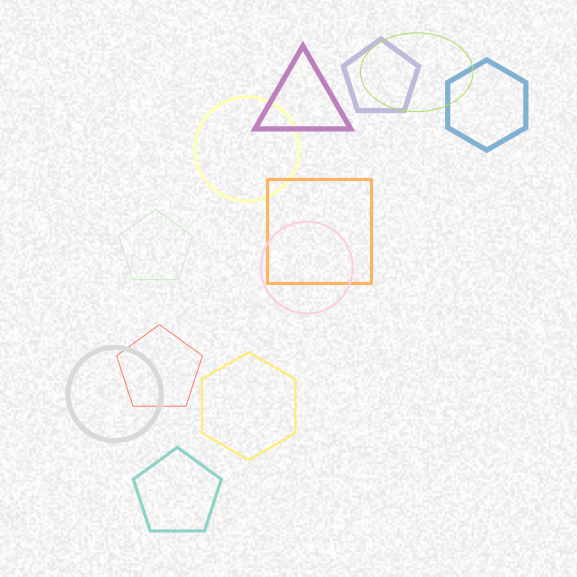[{"shape": "pentagon", "thickness": 1.5, "radius": 0.4, "center": [0.307, 0.144]}, {"shape": "circle", "thickness": 1.5, "radius": 0.45, "center": [0.428, 0.741]}, {"shape": "pentagon", "thickness": 2.5, "radius": 0.34, "center": [0.66, 0.863]}, {"shape": "pentagon", "thickness": 0.5, "radius": 0.39, "center": [0.276, 0.359]}, {"shape": "hexagon", "thickness": 2.5, "radius": 0.39, "center": [0.843, 0.817]}, {"shape": "square", "thickness": 1.5, "radius": 0.45, "center": [0.553, 0.599]}, {"shape": "oval", "thickness": 0.5, "radius": 0.49, "center": [0.722, 0.874]}, {"shape": "circle", "thickness": 1, "radius": 0.4, "center": [0.531, 0.536]}, {"shape": "circle", "thickness": 2.5, "radius": 0.4, "center": [0.199, 0.317]}, {"shape": "triangle", "thickness": 2.5, "radius": 0.48, "center": [0.524, 0.824]}, {"shape": "pentagon", "thickness": 0.5, "radius": 0.34, "center": [0.269, 0.57]}, {"shape": "hexagon", "thickness": 1, "radius": 0.47, "center": [0.431, 0.296]}]